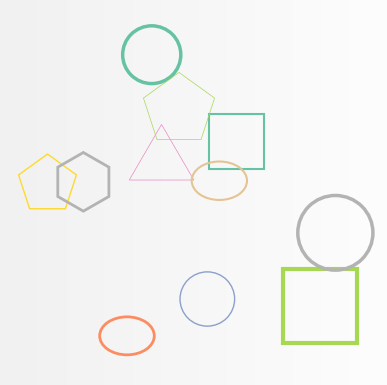[{"shape": "circle", "thickness": 2.5, "radius": 0.38, "center": [0.392, 0.858]}, {"shape": "square", "thickness": 1.5, "radius": 0.36, "center": [0.61, 0.633]}, {"shape": "oval", "thickness": 2, "radius": 0.35, "center": [0.328, 0.128]}, {"shape": "circle", "thickness": 1, "radius": 0.35, "center": [0.535, 0.223]}, {"shape": "triangle", "thickness": 0.5, "radius": 0.48, "center": [0.417, 0.581]}, {"shape": "square", "thickness": 3, "radius": 0.48, "center": [0.826, 0.204]}, {"shape": "pentagon", "thickness": 0.5, "radius": 0.48, "center": [0.462, 0.715]}, {"shape": "pentagon", "thickness": 1, "radius": 0.39, "center": [0.123, 0.521]}, {"shape": "oval", "thickness": 1.5, "radius": 0.36, "center": [0.566, 0.531]}, {"shape": "circle", "thickness": 2.5, "radius": 0.48, "center": [0.865, 0.395]}, {"shape": "hexagon", "thickness": 2, "radius": 0.38, "center": [0.215, 0.528]}]